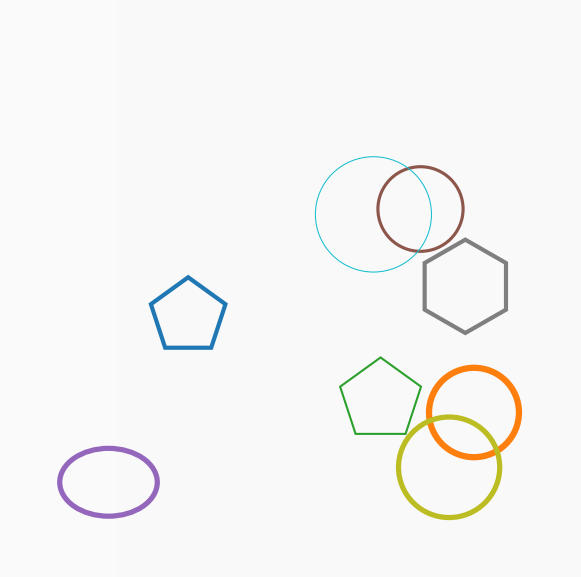[{"shape": "pentagon", "thickness": 2, "radius": 0.34, "center": [0.324, 0.452]}, {"shape": "circle", "thickness": 3, "radius": 0.39, "center": [0.815, 0.285]}, {"shape": "pentagon", "thickness": 1, "radius": 0.37, "center": [0.655, 0.307]}, {"shape": "oval", "thickness": 2.5, "radius": 0.42, "center": [0.187, 0.164]}, {"shape": "circle", "thickness": 1.5, "radius": 0.37, "center": [0.723, 0.637]}, {"shape": "hexagon", "thickness": 2, "radius": 0.4, "center": [0.801, 0.503]}, {"shape": "circle", "thickness": 2.5, "radius": 0.44, "center": [0.773, 0.19]}, {"shape": "circle", "thickness": 0.5, "radius": 0.5, "center": [0.642, 0.628]}]